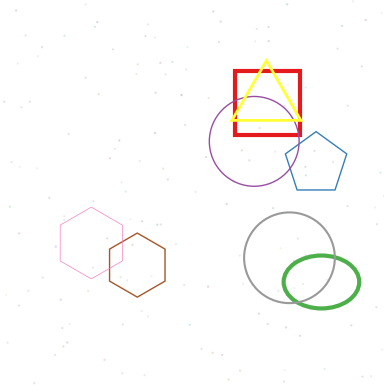[{"shape": "square", "thickness": 3, "radius": 0.42, "center": [0.695, 0.732]}, {"shape": "pentagon", "thickness": 1, "radius": 0.42, "center": [0.821, 0.574]}, {"shape": "oval", "thickness": 3, "radius": 0.49, "center": [0.835, 0.268]}, {"shape": "circle", "thickness": 1, "radius": 0.58, "center": [0.66, 0.633]}, {"shape": "triangle", "thickness": 2, "radius": 0.52, "center": [0.692, 0.739]}, {"shape": "hexagon", "thickness": 1, "radius": 0.42, "center": [0.357, 0.311]}, {"shape": "hexagon", "thickness": 0.5, "radius": 0.47, "center": [0.237, 0.369]}, {"shape": "circle", "thickness": 1.5, "radius": 0.59, "center": [0.752, 0.33]}]